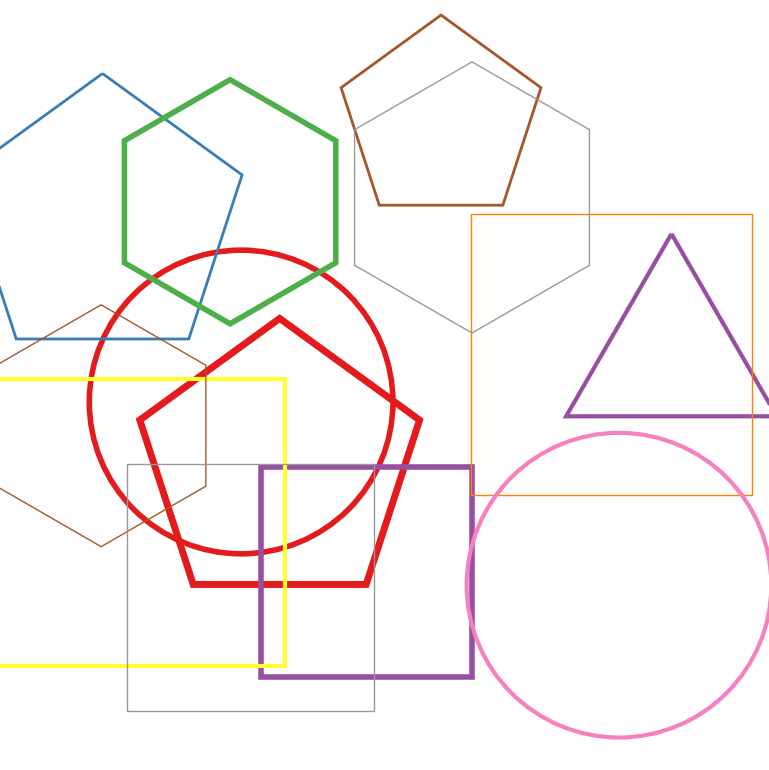[{"shape": "circle", "thickness": 2, "radius": 0.99, "center": [0.313, 0.478]}, {"shape": "pentagon", "thickness": 2.5, "radius": 0.96, "center": [0.363, 0.395]}, {"shape": "pentagon", "thickness": 1, "radius": 0.95, "center": [0.133, 0.714]}, {"shape": "hexagon", "thickness": 2, "radius": 0.79, "center": [0.299, 0.738]}, {"shape": "triangle", "thickness": 1.5, "radius": 0.79, "center": [0.872, 0.538]}, {"shape": "square", "thickness": 2, "radius": 0.68, "center": [0.476, 0.257]}, {"shape": "square", "thickness": 0.5, "radius": 0.91, "center": [0.794, 0.54]}, {"shape": "square", "thickness": 1.5, "radius": 0.93, "center": [0.183, 0.322]}, {"shape": "hexagon", "thickness": 0.5, "radius": 0.79, "center": [0.131, 0.447]}, {"shape": "pentagon", "thickness": 1, "radius": 0.68, "center": [0.573, 0.844]}, {"shape": "circle", "thickness": 1.5, "radius": 0.99, "center": [0.804, 0.24]}, {"shape": "square", "thickness": 0.5, "radius": 0.8, "center": [0.325, 0.237]}, {"shape": "hexagon", "thickness": 0.5, "radius": 0.88, "center": [0.613, 0.744]}]